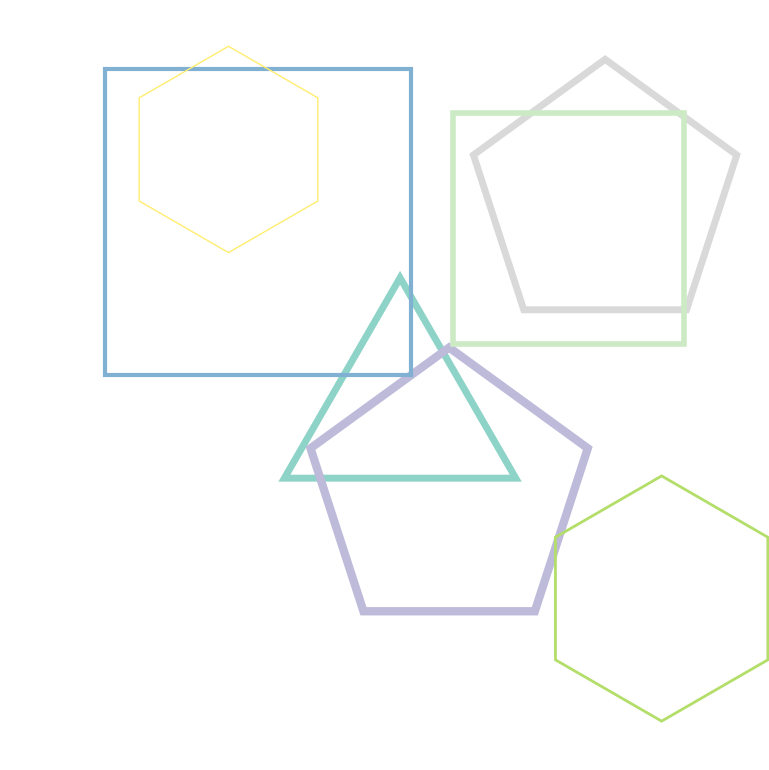[{"shape": "triangle", "thickness": 2.5, "radius": 0.87, "center": [0.52, 0.466]}, {"shape": "pentagon", "thickness": 3, "radius": 0.95, "center": [0.583, 0.359]}, {"shape": "square", "thickness": 1.5, "radius": 0.99, "center": [0.335, 0.712]}, {"shape": "hexagon", "thickness": 1, "radius": 0.8, "center": [0.859, 0.223]}, {"shape": "pentagon", "thickness": 2.5, "radius": 0.9, "center": [0.786, 0.743]}, {"shape": "square", "thickness": 2, "radius": 0.75, "center": [0.739, 0.703]}, {"shape": "hexagon", "thickness": 0.5, "radius": 0.67, "center": [0.297, 0.806]}]